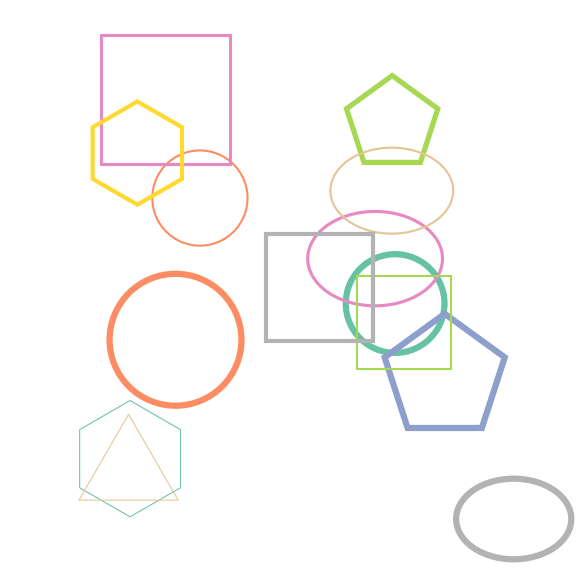[{"shape": "circle", "thickness": 3, "radius": 0.43, "center": [0.684, 0.474]}, {"shape": "hexagon", "thickness": 0.5, "radius": 0.5, "center": [0.225, 0.205]}, {"shape": "circle", "thickness": 3, "radius": 0.57, "center": [0.304, 0.411]}, {"shape": "circle", "thickness": 1, "radius": 0.41, "center": [0.346, 0.656]}, {"shape": "pentagon", "thickness": 3, "radius": 0.55, "center": [0.77, 0.346]}, {"shape": "square", "thickness": 1.5, "radius": 0.56, "center": [0.287, 0.826]}, {"shape": "oval", "thickness": 1.5, "radius": 0.58, "center": [0.65, 0.551]}, {"shape": "pentagon", "thickness": 2.5, "radius": 0.42, "center": [0.679, 0.785]}, {"shape": "square", "thickness": 1, "radius": 0.4, "center": [0.7, 0.441]}, {"shape": "hexagon", "thickness": 2, "radius": 0.45, "center": [0.238, 0.734]}, {"shape": "oval", "thickness": 1, "radius": 0.53, "center": [0.678, 0.669]}, {"shape": "triangle", "thickness": 0.5, "radius": 0.5, "center": [0.223, 0.183]}, {"shape": "square", "thickness": 2, "radius": 0.46, "center": [0.554, 0.501]}, {"shape": "oval", "thickness": 3, "radius": 0.5, "center": [0.89, 0.1]}]